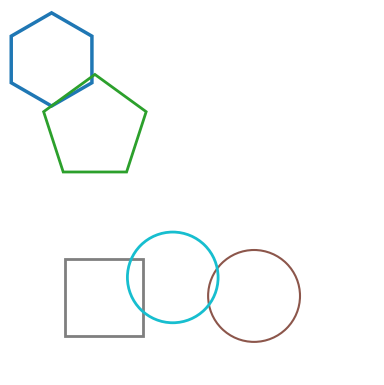[{"shape": "hexagon", "thickness": 2.5, "radius": 0.61, "center": [0.134, 0.846]}, {"shape": "pentagon", "thickness": 2, "radius": 0.7, "center": [0.246, 0.667]}, {"shape": "circle", "thickness": 1.5, "radius": 0.6, "center": [0.66, 0.231]}, {"shape": "square", "thickness": 2, "radius": 0.5, "center": [0.271, 0.227]}, {"shape": "circle", "thickness": 2, "radius": 0.59, "center": [0.449, 0.279]}]